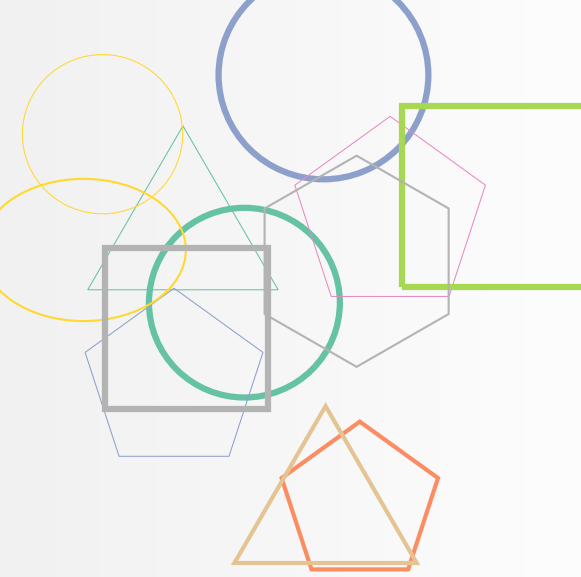[{"shape": "triangle", "thickness": 0.5, "radius": 0.95, "center": [0.315, 0.592]}, {"shape": "circle", "thickness": 3, "radius": 0.82, "center": [0.42, 0.475]}, {"shape": "pentagon", "thickness": 2, "radius": 0.71, "center": [0.619, 0.128]}, {"shape": "circle", "thickness": 3, "radius": 0.9, "center": [0.556, 0.869]}, {"shape": "pentagon", "thickness": 0.5, "radius": 0.8, "center": [0.299, 0.339]}, {"shape": "pentagon", "thickness": 0.5, "radius": 0.86, "center": [0.671, 0.625]}, {"shape": "square", "thickness": 3, "radius": 0.78, "center": [0.848, 0.659]}, {"shape": "circle", "thickness": 0.5, "radius": 0.69, "center": [0.176, 0.767]}, {"shape": "oval", "thickness": 1, "radius": 0.88, "center": [0.144, 0.566]}, {"shape": "triangle", "thickness": 2, "radius": 0.91, "center": [0.56, 0.115]}, {"shape": "square", "thickness": 3, "radius": 0.7, "center": [0.321, 0.43]}, {"shape": "hexagon", "thickness": 1, "radius": 0.91, "center": [0.614, 0.547]}]